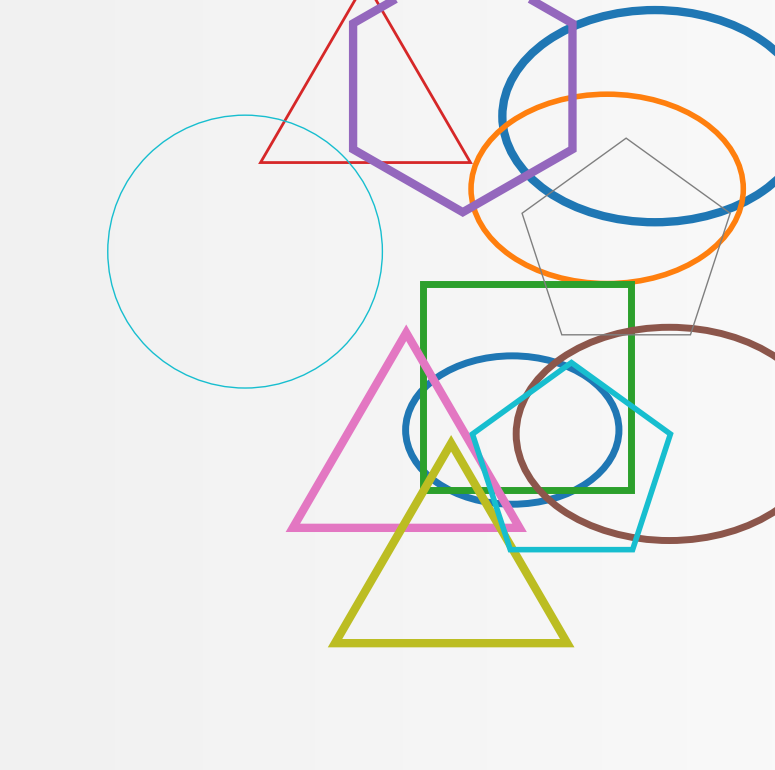[{"shape": "oval", "thickness": 3, "radius": 0.98, "center": [0.845, 0.849]}, {"shape": "oval", "thickness": 2.5, "radius": 0.69, "center": [0.661, 0.442]}, {"shape": "oval", "thickness": 2, "radius": 0.88, "center": [0.783, 0.755]}, {"shape": "square", "thickness": 2.5, "radius": 0.67, "center": [0.68, 0.497]}, {"shape": "triangle", "thickness": 1, "radius": 0.78, "center": [0.472, 0.867]}, {"shape": "hexagon", "thickness": 3, "radius": 0.82, "center": [0.597, 0.888]}, {"shape": "oval", "thickness": 2.5, "radius": 0.99, "center": [0.864, 0.436]}, {"shape": "triangle", "thickness": 3, "radius": 0.84, "center": [0.524, 0.399]}, {"shape": "pentagon", "thickness": 0.5, "radius": 0.71, "center": [0.808, 0.679]}, {"shape": "triangle", "thickness": 3, "radius": 0.87, "center": [0.582, 0.251]}, {"shape": "pentagon", "thickness": 2, "radius": 0.67, "center": [0.737, 0.395]}, {"shape": "circle", "thickness": 0.5, "radius": 0.89, "center": [0.316, 0.673]}]